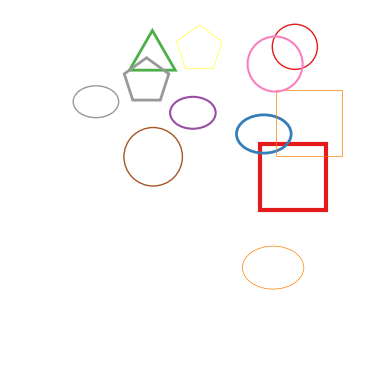[{"shape": "circle", "thickness": 1, "radius": 0.29, "center": [0.766, 0.878]}, {"shape": "square", "thickness": 3, "radius": 0.43, "center": [0.761, 0.54]}, {"shape": "oval", "thickness": 2, "radius": 0.35, "center": [0.685, 0.652]}, {"shape": "triangle", "thickness": 2, "radius": 0.34, "center": [0.396, 0.852]}, {"shape": "oval", "thickness": 1.5, "radius": 0.3, "center": [0.501, 0.707]}, {"shape": "oval", "thickness": 0.5, "radius": 0.4, "center": [0.709, 0.305]}, {"shape": "square", "thickness": 0.5, "radius": 0.43, "center": [0.804, 0.679]}, {"shape": "pentagon", "thickness": 0.5, "radius": 0.31, "center": [0.518, 0.873]}, {"shape": "circle", "thickness": 1, "radius": 0.38, "center": [0.398, 0.593]}, {"shape": "circle", "thickness": 1.5, "radius": 0.36, "center": [0.715, 0.834]}, {"shape": "pentagon", "thickness": 2, "radius": 0.3, "center": [0.381, 0.789]}, {"shape": "oval", "thickness": 1, "radius": 0.3, "center": [0.249, 0.736]}]